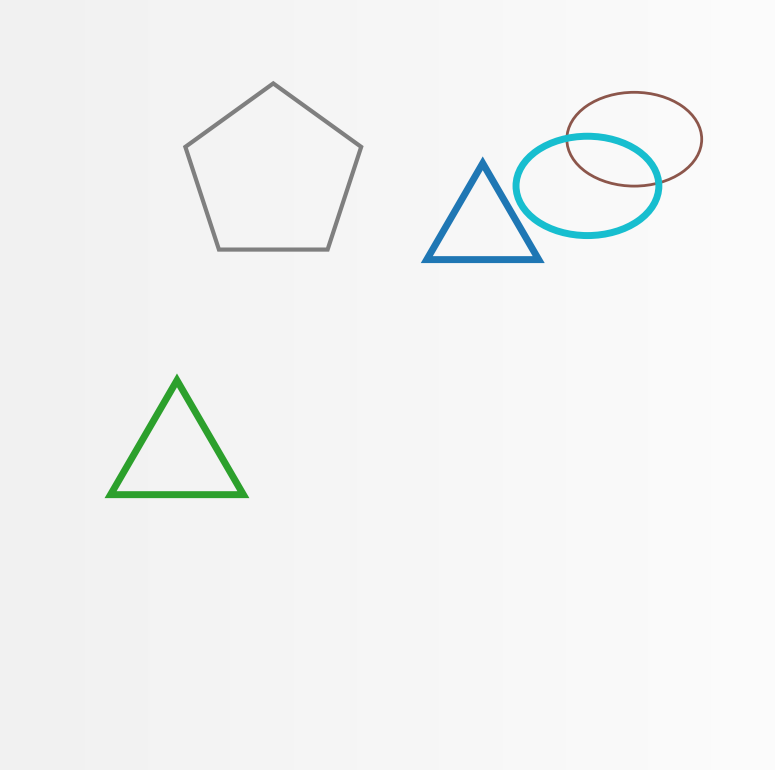[{"shape": "triangle", "thickness": 2.5, "radius": 0.42, "center": [0.623, 0.705]}, {"shape": "triangle", "thickness": 2.5, "radius": 0.49, "center": [0.228, 0.407]}, {"shape": "oval", "thickness": 1, "radius": 0.44, "center": [0.818, 0.819]}, {"shape": "pentagon", "thickness": 1.5, "radius": 0.6, "center": [0.353, 0.772]}, {"shape": "oval", "thickness": 2.5, "radius": 0.46, "center": [0.758, 0.759]}]